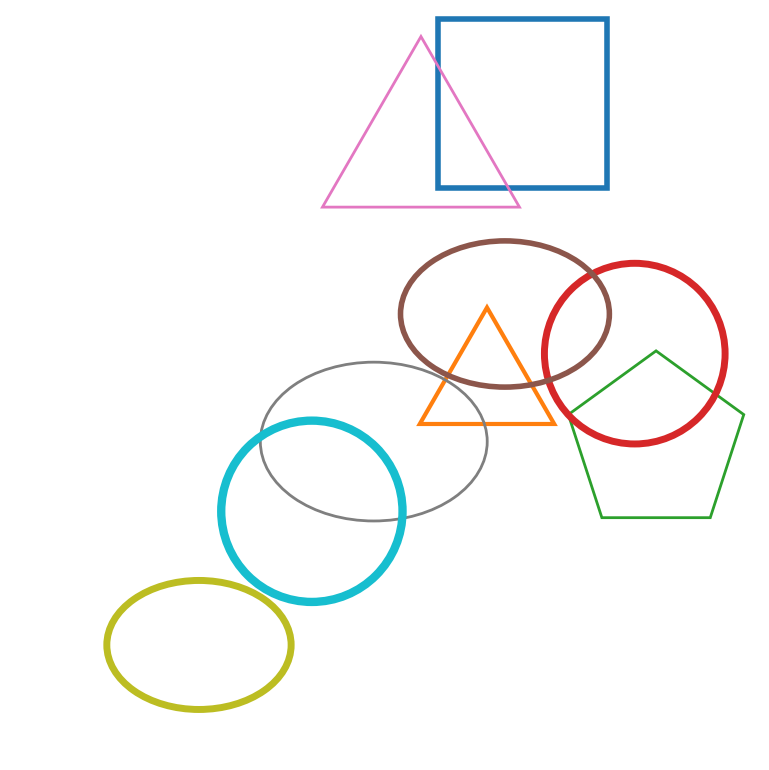[{"shape": "square", "thickness": 2, "radius": 0.55, "center": [0.678, 0.866]}, {"shape": "triangle", "thickness": 1.5, "radius": 0.5, "center": [0.632, 0.5]}, {"shape": "pentagon", "thickness": 1, "radius": 0.6, "center": [0.852, 0.425]}, {"shape": "circle", "thickness": 2.5, "radius": 0.59, "center": [0.824, 0.541]}, {"shape": "oval", "thickness": 2, "radius": 0.68, "center": [0.656, 0.592]}, {"shape": "triangle", "thickness": 1, "radius": 0.74, "center": [0.547, 0.805]}, {"shape": "oval", "thickness": 1, "radius": 0.74, "center": [0.485, 0.427]}, {"shape": "oval", "thickness": 2.5, "radius": 0.6, "center": [0.258, 0.162]}, {"shape": "circle", "thickness": 3, "radius": 0.59, "center": [0.405, 0.336]}]